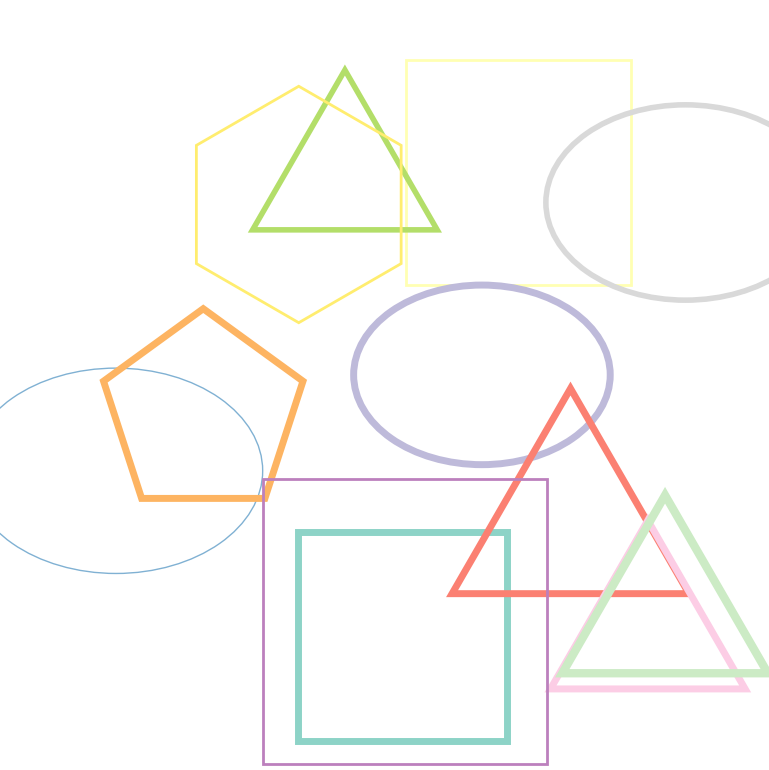[{"shape": "square", "thickness": 2.5, "radius": 0.68, "center": [0.523, 0.173]}, {"shape": "square", "thickness": 1, "radius": 0.73, "center": [0.674, 0.776]}, {"shape": "oval", "thickness": 2.5, "radius": 0.83, "center": [0.626, 0.513]}, {"shape": "triangle", "thickness": 2.5, "radius": 0.89, "center": [0.741, 0.318]}, {"shape": "oval", "thickness": 0.5, "radius": 0.95, "center": [0.151, 0.389]}, {"shape": "pentagon", "thickness": 2.5, "radius": 0.68, "center": [0.264, 0.463]}, {"shape": "triangle", "thickness": 2, "radius": 0.69, "center": [0.448, 0.771]}, {"shape": "triangle", "thickness": 2.5, "radius": 0.73, "center": [0.841, 0.178]}, {"shape": "oval", "thickness": 2, "radius": 0.91, "center": [0.89, 0.737]}, {"shape": "square", "thickness": 1, "radius": 0.92, "center": [0.526, 0.193]}, {"shape": "triangle", "thickness": 3, "radius": 0.77, "center": [0.864, 0.203]}, {"shape": "hexagon", "thickness": 1, "radius": 0.77, "center": [0.388, 0.734]}]